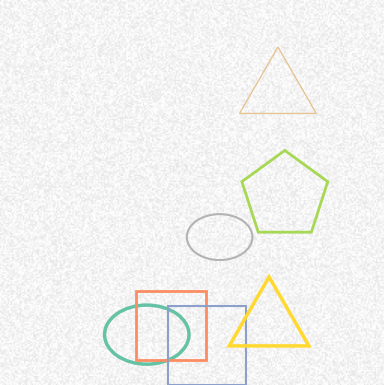[{"shape": "oval", "thickness": 2.5, "radius": 0.55, "center": [0.381, 0.131]}, {"shape": "square", "thickness": 2, "radius": 0.45, "center": [0.444, 0.154]}, {"shape": "square", "thickness": 1.5, "radius": 0.51, "center": [0.538, 0.103]}, {"shape": "pentagon", "thickness": 2, "radius": 0.59, "center": [0.74, 0.492]}, {"shape": "triangle", "thickness": 2.5, "radius": 0.6, "center": [0.699, 0.161]}, {"shape": "triangle", "thickness": 1, "radius": 0.58, "center": [0.722, 0.763]}, {"shape": "oval", "thickness": 1.5, "radius": 0.43, "center": [0.57, 0.384]}]